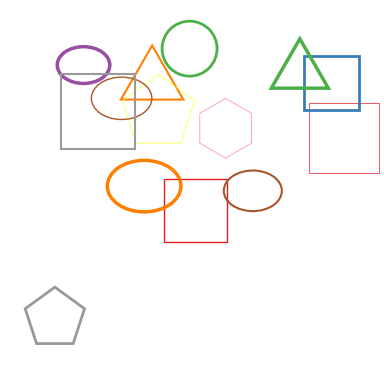[{"shape": "square", "thickness": 1, "radius": 0.41, "center": [0.508, 0.454]}, {"shape": "square", "thickness": 0.5, "radius": 0.46, "center": [0.894, 0.642]}, {"shape": "square", "thickness": 2, "radius": 0.35, "center": [0.861, 0.785]}, {"shape": "circle", "thickness": 2, "radius": 0.36, "center": [0.492, 0.874]}, {"shape": "triangle", "thickness": 2.5, "radius": 0.43, "center": [0.779, 0.814]}, {"shape": "oval", "thickness": 2.5, "radius": 0.34, "center": [0.217, 0.831]}, {"shape": "triangle", "thickness": 1.5, "radius": 0.47, "center": [0.395, 0.788]}, {"shape": "oval", "thickness": 2.5, "radius": 0.48, "center": [0.374, 0.517]}, {"shape": "pentagon", "thickness": 0.5, "radius": 0.49, "center": [0.412, 0.708]}, {"shape": "oval", "thickness": 1, "radius": 0.39, "center": [0.316, 0.745]}, {"shape": "oval", "thickness": 1.5, "radius": 0.38, "center": [0.657, 0.504]}, {"shape": "hexagon", "thickness": 0.5, "radius": 0.39, "center": [0.586, 0.667]}, {"shape": "pentagon", "thickness": 2, "radius": 0.4, "center": [0.142, 0.173]}, {"shape": "square", "thickness": 1.5, "radius": 0.48, "center": [0.254, 0.71]}]